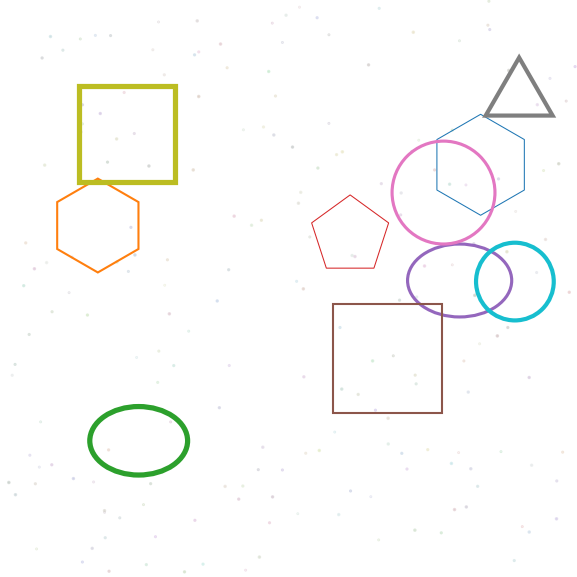[{"shape": "hexagon", "thickness": 0.5, "radius": 0.44, "center": [0.832, 0.714]}, {"shape": "hexagon", "thickness": 1, "radius": 0.41, "center": [0.169, 0.609]}, {"shape": "oval", "thickness": 2.5, "radius": 0.42, "center": [0.24, 0.236]}, {"shape": "pentagon", "thickness": 0.5, "radius": 0.35, "center": [0.606, 0.592]}, {"shape": "oval", "thickness": 1.5, "radius": 0.45, "center": [0.796, 0.513]}, {"shape": "square", "thickness": 1, "radius": 0.47, "center": [0.671, 0.378]}, {"shape": "circle", "thickness": 1.5, "radius": 0.45, "center": [0.768, 0.666]}, {"shape": "triangle", "thickness": 2, "radius": 0.33, "center": [0.899, 0.832]}, {"shape": "square", "thickness": 2.5, "radius": 0.41, "center": [0.22, 0.767]}, {"shape": "circle", "thickness": 2, "radius": 0.34, "center": [0.892, 0.512]}]